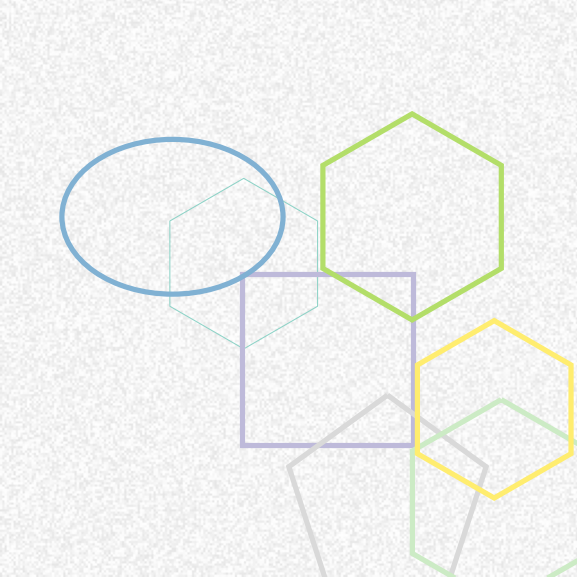[{"shape": "hexagon", "thickness": 0.5, "radius": 0.74, "center": [0.422, 0.543]}, {"shape": "square", "thickness": 2.5, "radius": 0.74, "center": [0.567, 0.376]}, {"shape": "oval", "thickness": 2.5, "radius": 0.96, "center": [0.299, 0.624]}, {"shape": "hexagon", "thickness": 2.5, "radius": 0.89, "center": [0.714, 0.624]}, {"shape": "pentagon", "thickness": 2.5, "radius": 0.9, "center": [0.671, 0.135]}, {"shape": "hexagon", "thickness": 2.5, "radius": 0.89, "center": [0.868, 0.13]}, {"shape": "hexagon", "thickness": 2.5, "radius": 0.77, "center": [0.856, 0.29]}]